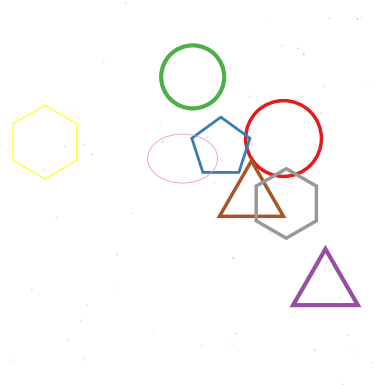[{"shape": "circle", "thickness": 2.5, "radius": 0.49, "center": [0.736, 0.64]}, {"shape": "pentagon", "thickness": 2, "radius": 0.4, "center": [0.574, 0.616]}, {"shape": "circle", "thickness": 3, "radius": 0.41, "center": [0.501, 0.8]}, {"shape": "triangle", "thickness": 3, "radius": 0.49, "center": [0.845, 0.256]}, {"shape": "hexagon", "thickness": 1, "radius": 0.48, "center": [0.116, 0.631]}, {"shape": "triangle", "thickness": 2.5, "radius": 0.48, "center": [0.653, 0.486]}, {"shape": "oval", "thickness": 0.5, "radius": 0.46, "center": [0.474, 0.588]}, {"shape": "hexagon", "thickness": 2.5, "radius": 0.45, "center": [0.744, 0.472]}]